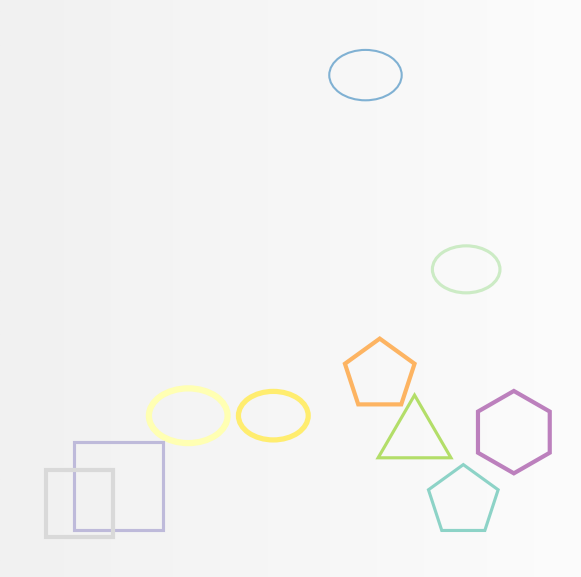[{"shape": "pentagon", "thickness": 1.5, "radius": 0.32, "center": [0.797, 0.132]}, {"shape": "oval", "thickness": 3, "radius": 0.34, "center": [0.324, 0.279]}, {"shape": "square", "thickness": 1.5, "radius": 0.38, "center": [0.204, 0.157]}, {"shape": "oval", "thickness": 1, "radius": 0.31, "center": [0.629, 0.869]}, {"shape": "pentagon", "thickness": 2, "radius": 0.31, "center": [0.653, 0.35]}, {"shape": "triangle", "thickness": 1.5, "radius": 0.36, "center": [0.713, 0.243]}, {"shape": "square", "thickness": 2, "radius": 0.29, "center": [0.137, 0.128]}, {"shape": "hexagon", "thickness": 2, "radius": 0.36, "center": [0.884, 0.251]}, {"shape": "oval", "thickness": 1.5, "radius": 0.29, "center": [0.802, 0.533]}, {"shape": "oval", "thickness": 2.5, "radius": 0.3, "center": [0.47, 0.279]}]